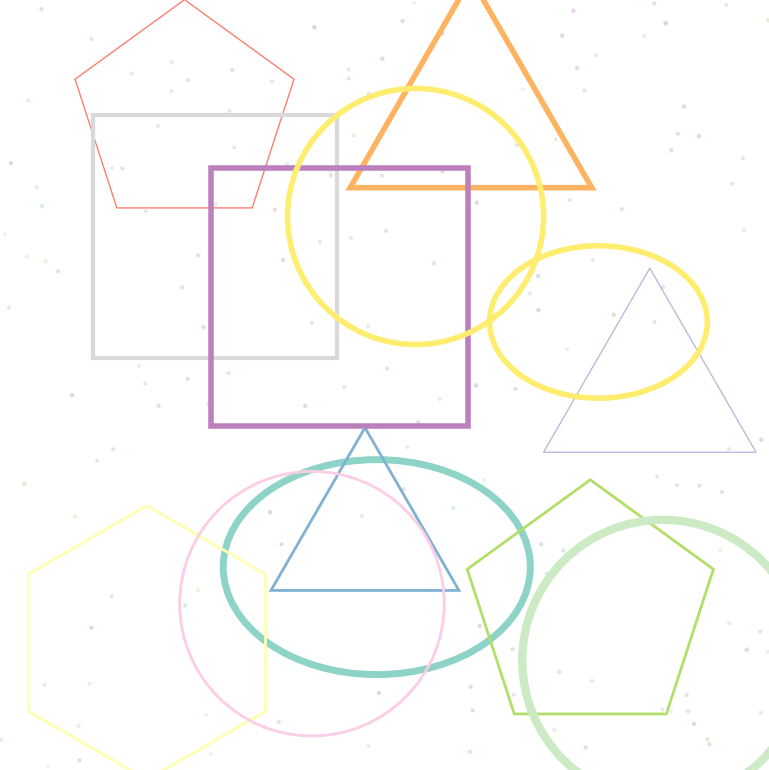[{"shape": "oval", "thickness": 2.5, "radius": 1.0, "center": [0.489, 0.263]}, {"shape": "hexagon", "thickness": 1, "radius": 0.89, "center": [0.191, 0.165]}, {"shape": "triangle", "thickness": 0.5, "radius": 0.8, "center": [0.844, 0.492]}, {"shape": "pentagon", "thickness": 0.5, "radius": 0.75, "center": [0.24, 0.851]}, {"shape": "triangle", "thickness": 1, "radius": 0.7, "center": [0.474, 0.304]}, {"shape": "triangle", "thickness": 2, "radius": 0.91, "center": [0.612, 0.847]}, {"shape": "pentagon", "thickness": 1, "radius": 0.84, "center": [0.767, 0.209]}, {"shape": "circle", "thickness": 1, "radius": 0.86, "center": [0.405, 0.216]}, {"shape": "square", "thickness": 1.5, "radius": 0.79, "center": [0.279, 0.693]}, {"shape": "square", "thickness": 2, "radius": 0.84, "center": [0.441, 0.614]}, {"shape": "circle", "thickness": 3, "radius": 0.91, "center": [0.861, 0.142]}, {"shape": "circle", "thickness": 2, "radius": 0.83, "center": [0.54, 0.719]}, {"shape": "oval", "thickness": 2, "radius": 0.71, "center": [0.777, 0.582]}]